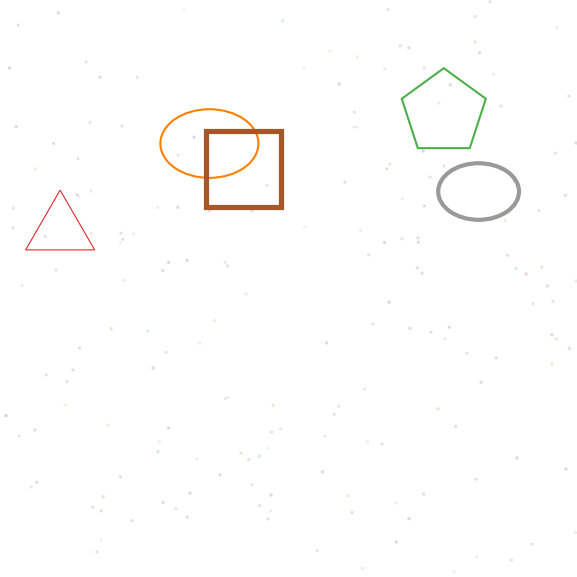[{"shape": "triangle", "thickness": 0.5, "radius": 0.35, "center": [0.104, 0.601]}, {"shape": "pentagon", "thickness": 1, "radius": 0.38, "center": [0.768, 0.805]}, {"shape": "oval", "thickness": 1, "radius": 0.42, "center": [0.363, 0.751]}, {"shape": "square", "thickness": 2.5, "radius": 0.33, "center": [0.422, 0.706]}, {"shape": "oval", "thickness": 2, "radius": 0.35, "center": [0.829, 0.667]}]